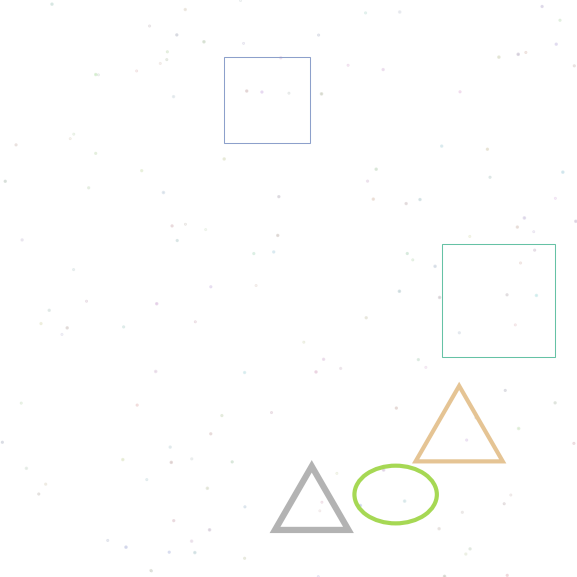[{"shape": "square", "thickness": 0.5, "radius": 0.49, "center": [0.864, 0.478]}, {"shape": "square", "thickness": 0.5, "radius": 0.37, "center": [0.462, 0.826]}, {"shape": "oval", "thickness": 2, "radius": 0.36, "center": [0.685, 0.143]}, {"shape": "triangle", "thickness": 2, "radius": 0.44, "center": [0.795, 0.244]}, {"shape": "triangle", "thickness": 3, "radius": 0.37, "center": [0.54, 0.118]}]